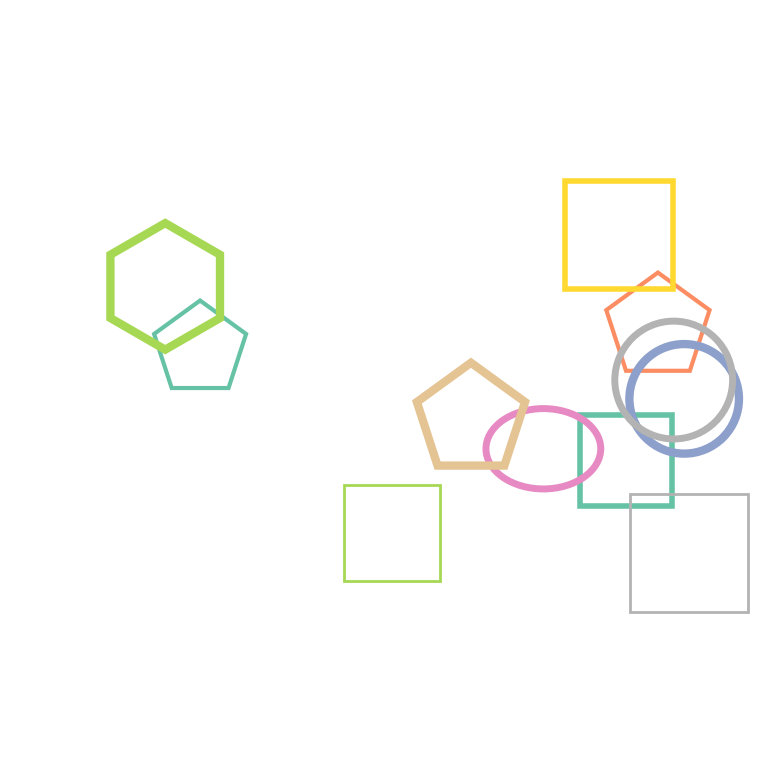[{"shape": "pentagon", "thickness": 1.5, "radius": 0.31, "center": [0.26, 0.547]}, {"shape": "square", "thickness": 2, "radius": 0.3, "center": [0.813, 0.402]}, {"shape": "pentagon", "thickness": 1.5, "radius": 0.35, "center": [0.854, 0.575]}, {"shape": "circle", "thickness": 3, "radius": 0.36, "center": [0.889, 0.482]}, {"shape": "oval", "thickness": 2.5, "radius": 0.37, "center": [0.706, 0.417]}, {"shape": "square", "thickness": 1, "radius": 0.31, "center": [0.509, 0.308]}, {"shape": "hexagon", "thickness": 3, "radius": 0.41, "center": [0.215, 0.628]}, {"shape": "square", "thickness": 2, "radius": 0.35, "center": [0.804, 0.695]}, {"shape": "pentagon", "thickness": 3, "radius": 0.37, "center": [0.612, 0.455]}, {"shape": "circle", "thickness": 2.5, "radius": 0.38, "center": [0.875, 0.506]}, {"shape": "square", "thickness": 1, "radius": 0.38, "center": [0.895, 0.281]}]